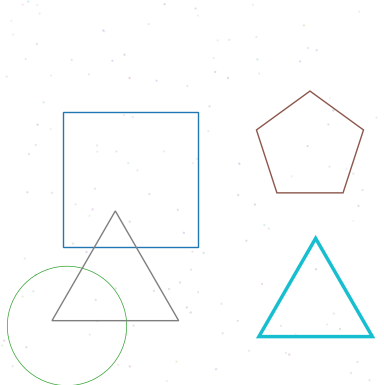[{"shape": "square", "thickness": 1, "radius": 0.88, "center": [0.339, 0.533]}, {"shape": "circle", "thickness": 0.5, "radius": 0.78, "center": [0.174, 0.153]}, {"shape": "pentagon", "thickness": 1, "radius": 0.73, "center": [0.805, 0.617]}, {"shape": "triangle", "thickness": 1, "radius": 0.95, "center": [0.3, 0.262]}, {"shape": "triangle", "thickness": 2.5, "radius": 0.85, "center": [0.82, 0.211]}]